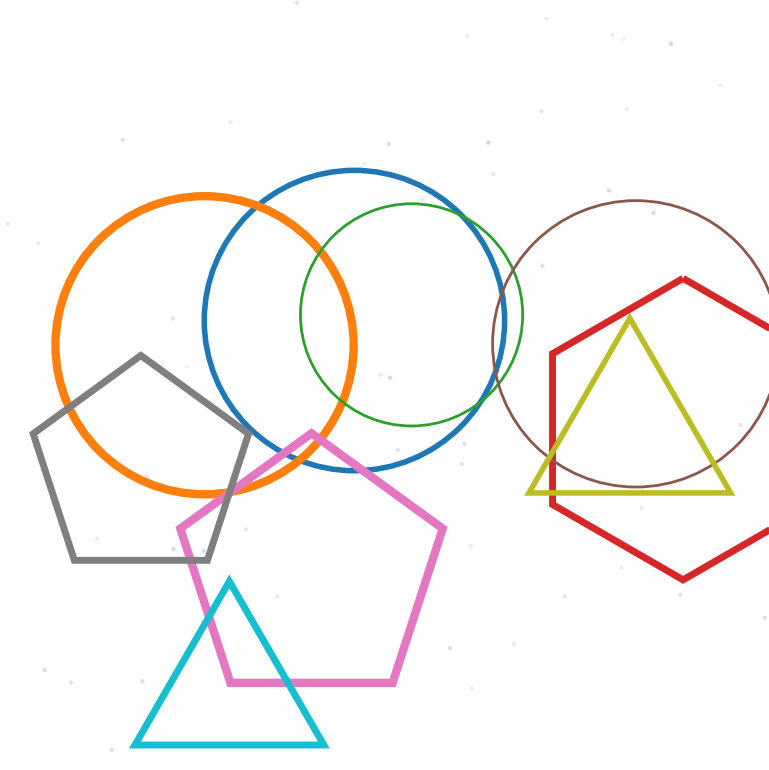[{"shape": "circle", "thickness": 2, "radius": 0.98, "center": [0.46, 0.584]}, {"shape": "circle", "thickness": 3, "radius": 0.97, "center": [0.266, 0.552]}, {"shape": "circle", "thickness": 1, "radius": 0.72, "center": [0.535, 0.591]}, {"shape": "hexagon", "thickness": 2.5, "radius": 0.98, "center": [0.887, 0.443]}, {"shape": "circle", "thickness": 1, "radius": 0.93, "center": [0.826, 0.553]}, {"shape": "pentagon", "thickness": 3, "radius": 0.9, "center": [0.405, 0.258]}, {"shape": "pentagon", "thickness": 2.5, "radius": 0.74, "center": [0.183, 0.391]}, {"shape": "triangle", "thickness": 2, "radius": 0.76, "center": [0.818, 0.435]}, {"shape": "triangle", "thickness": 2.5, "radius": 0.71, "center": [0.298, 0.103]}]